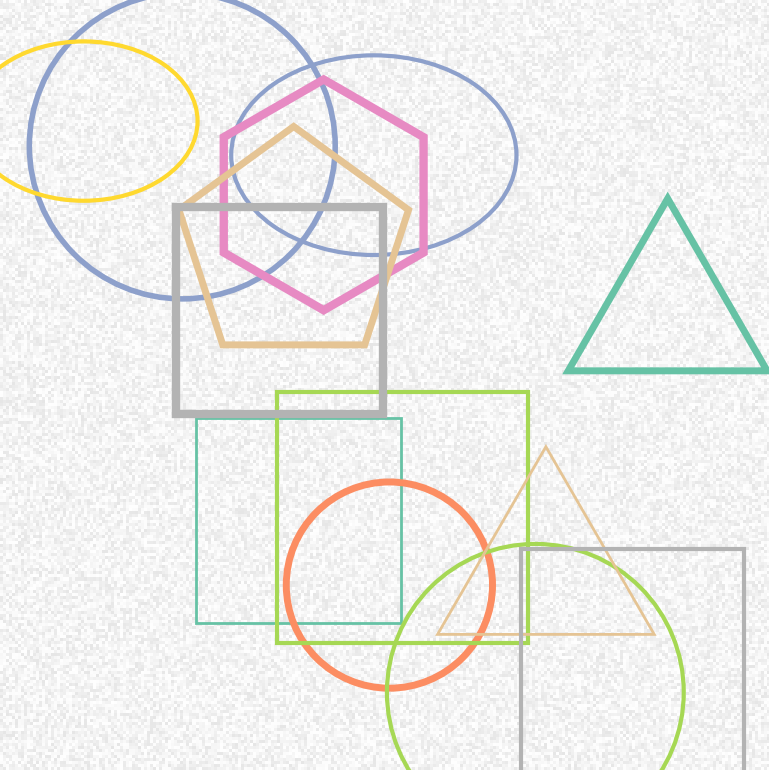[{"shape": "square", "thickness": 1, "radius": 0.67, "center": [0.388, 0.324]}, {"shape": "triangle", "thickness": 2.5, "radius": 0.75, "center": [0.867, 0.593]}, {"shape": "circle", "thickness": 2.5, "radius": 0.67, "center": [0.506, 0.24]}, {"shape": "oval", "thickness": 1.5, "radius": 0.93, "center": [0.486, 0.798]}, {"shape": "circle", "thickness": 2, "radius": 0.99, "center": [0.237, 0.81]}, {"shape": "hexagon", "thickness": 3, "radius": 0.75, "center": [0.42, 0.747]}, {"shape": "circle", "thickness": 1.5, "radius": 0.96, "center": [0.695, 0.101]}, {"shape": "square", "thickness": 1.5, "radius": 0.81, "center": [0.523, 0.328]}, {"shape": "oval", "thickness": 1.5, "radius": 0.74, "center": [0.109, 0.843]}, {"shape": "triangle", "thickness": 1, "radius": 0.81, "center": [0.709, 0.257]}, {"shape": "pentagon", "thickness": 2.5, "radius": 0.78, "center": [0.381, 0.679]}, {"shape": "square", "thickness": 3, "radius": 0.67, "center": [0.363, 0.597]}, {"shape": "square", "thickness": 1.5, "radius": 0.72, "center": [0.821, 0.142]}]